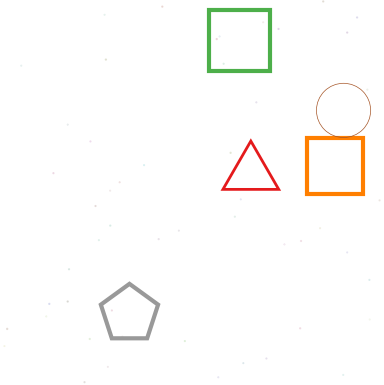[{"shape": "triangle", "thickness": 2, "radius": 0.42, "center": [0.652, 0.55]}, {"shape": "square", "thickness": 3, "radius": 0.39, "center": [0.623, 0.896]}, {"shape": "square", "thickness": 3, "radius": 0.36, "center": [0.869, 0.568]}, {"shape": "circle", "thickness": 0.5, "radius": 0.35, "center": [0.892, 0.713]}, {"shape": "pentagon", "thickness": 3, "radius": 0.39, "center": [0.336, 0.185]}]